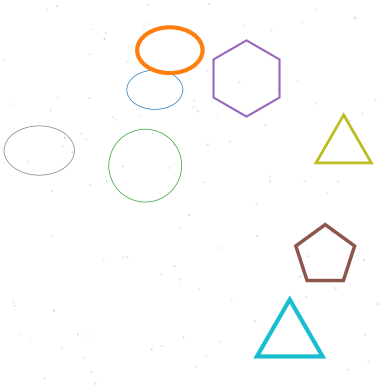[{"shape": "oval", "thickness": 0.5, "radius": 0.36, "center": [0.402, 0.767]}, {"shape": "oval", "thickness": 3, "radius": 0.42, "center": [0.441, 0.87]}, {"shape": "circle", "thickness": 0.5, "radius": 0.47, "center": [0.377, 0.57]}, {"shape": "hexagon", "thickness": 1.5, "radius": 0.49, "center": [0.64, 0.796]}, {"shape": "pentagon", "thickness": 2.5, "radius": 0.4, "center": [0.845, 0.336]}, {"shape": "oval", "thickness": 0.5, "radius": 0.46, "center": [0.102, 0.609]}, {"shape": "triangle", "thickness": 2, "radius": 0.42, "center": [0.893, 0.618]}, {"shape": "triangle", "thickness": 3, "radius": 0.49, "center": [0.753, 0.123]}]